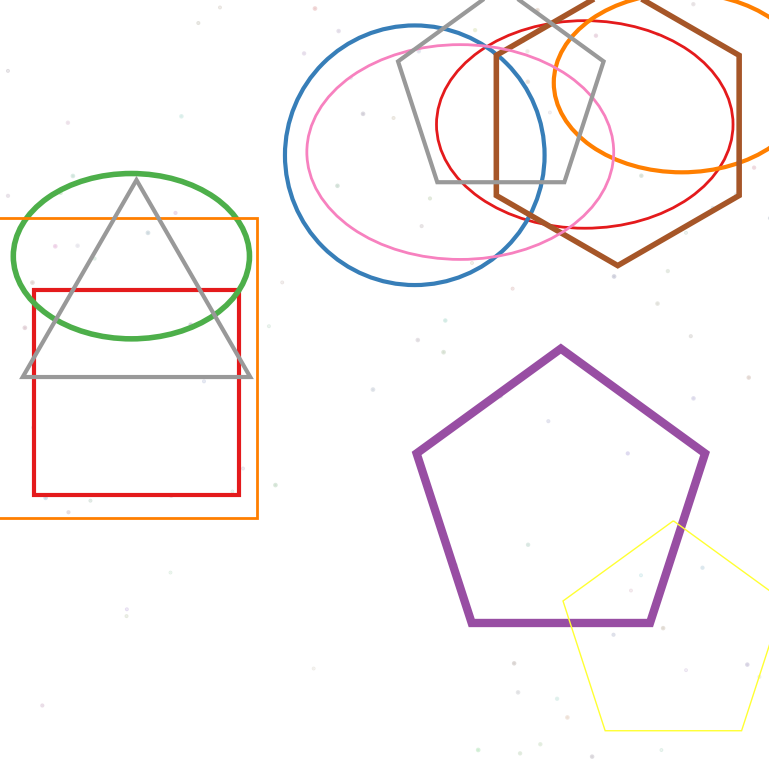[{"shape": "square", "thickness": 1.5, "radius": 0.67, "center": [0.177, 0.49]}, {"shape": "oval", "thickness": 1, "radius": 0.96, "center": [0.759, 0.838]}, {"shape": "circle", "thickness": 1.5, "radius": 0.84, "center": [0.539, 0.798]}, {"shape": "oval", "thickness": 2, "radius": 0.77, "center": [0.171, 0.667]}, {"shape": "pentagon", "thickness": 3, "radius": 0.98, "center": [0.728, 0.35]}, {"shape": "oval", "thickness": 1.5, "radius": 0.83, "center": [0.885, 0.893]}, {"shape": "square", "thickness": 1, "radius": 0.97, "center": [0.138, 0.522]}, {"shape": "pentagon", "thickness": 0.5, "radius": 0.75, "center": [0.875, 0.173]}, {"shape": "hexagon", "thickness": 2, "radius": 0.91, "center": [0.802, 0.837]}, {"shape": "oval", "thickness": 1, "radius": 1.0, "center": [0.598, 0.803]}, {"shape": "pentagon", "thickness": 1.5, "radius": 0.7, "center": [0.65, 0.877]}, {"shape": "triangle", "thickness": 1.5, "radius": 0.85, "center": [0.177, 0.596]}]